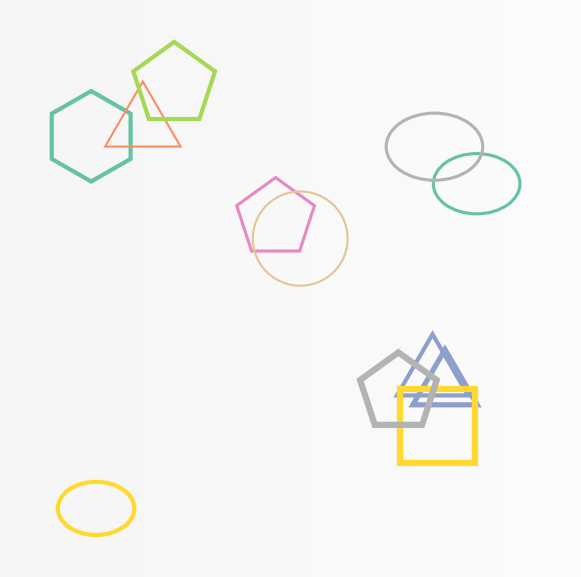[{"shape": "oval", "thickness": 1.5, "radius": 0.37, "center": [0.82, 0.681]}, {"shape": "hexagon", "thickness": 2, "radius": 0.39, "center": [0.157, 0.763]}, {"shape": "triangle", "thickness": 1, "radius": 0.38, "center": [0.246, 0.783]}, {"shape": "triangle", "thickness": 2.5, "radius": 0.32, "center": [0.766, 0.33]}, {"shape": "triangle", "thickness": 2, "radius": 0.35, "center": [0.744, 0.35]}, {"shape": "pentagon", "thickness": 1.5, "radius": 0.35, "center": [0.474, 0.621]}, {"shape": "pentagon", "thickness": 2, "radius": 0.37, "center": [0.3, 0.853]}, {"shape": "square", "thickness": 3, "radius": 0.32, "center": [0.753, 0.261]}, {"shape": "oval", "thickness": 2, "radius": 0.33, "center": [0.165, 0.119]}, {"shape": "circle", "thickness": 1, "radius": 0.41, "center": [0.517, 0.586]}, {"shape": "pentagon", "thickness": 3, "radius": 0.35, "center": [0.685, 0.32]}, {"shape": "oval", "thickness": 1.5, "radius": 0.42, "center": [0.747, 0.745]}]